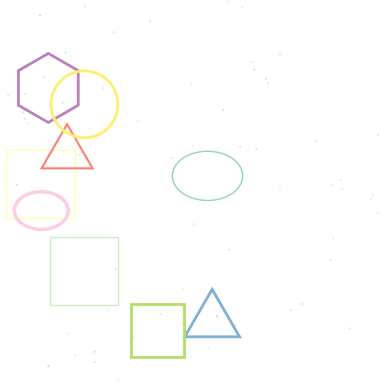[{"shape": "oval", "thickness": 1, "radius": 0.46, "center": [0.539, 0.543]}, {"shape": "square", "thickness": 1, "radius": 0.45, "center": [0.105, 0.522]}, {"shape": "triangle", "thickness": 1.5, "radius": 0.38, "center": [0.174, 0.601]}, {"shape": "triangle", "thickness": 2, "radius": 0.41, "center": [0.551, 0.166]}, {"shape": "square", "thickness": 2, "radius": 0.35, "center": [0.409, 0.142]}, {"shape": "oval", "thickness": 2.5, "radius": 0.35, "center": [0.107, 0.453]}, {"shape": "hexagon", "thickness": 2, "radius": 0.45, "center": [0.126, 0.772]}, {"shape": "square", "thickness": 1, "radius": 0.44, "center": [0.217, 0.297]}, {"shape": "circle", "thickness": 2, "radius": 0.43, "center": [0.219, 0.729]}]